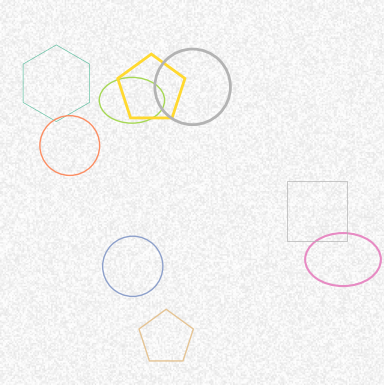[{"shape": "hexagon", "thickness": 0.5, "radius": 0.5, "center": [0.146, 0.784]}, {"shape": "circle", "thickness": 1, "radius": 0.39, "center": [0.181, 0.622]}, {"shape": "circle", "thickness": 1, "radius": 0.39, "center": [0.345, 0.308]}, {"shape": "oval", "thickness": 1.5, "radius": 0.49, "center": [0.891, 0.326]}, {"shape": "oval", "thickness": 1, "radius": 0.42, "center": [0.343, 0.74]}, {"shape": "pentagon", "thickness": 2, "radius": 0.46, "center": [0.393, 0.768]}, {"shape": "pentagon", "thickness": 1, "radius": 0.37, "center": [0.432, 0.123]}, {"shape": "circle", "thickness": 2, "radius": 0.49, "center": [0.5, 0.774]}, {"shape": "square", "thickness": 0.5, "radius": 0.39, "center": [0.824, 0.453]}]